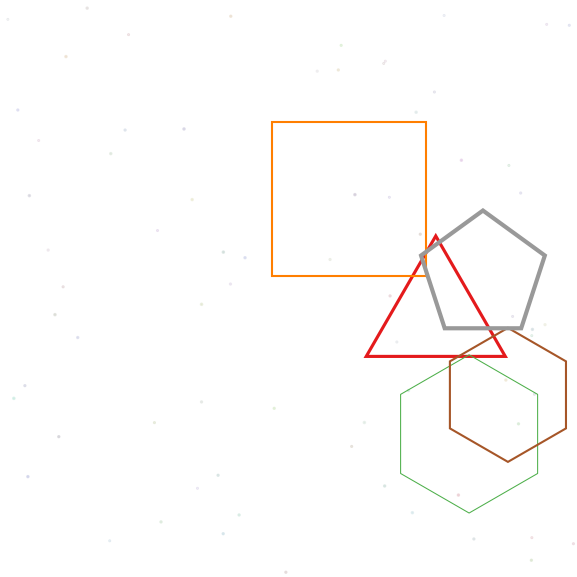[{"shape": "triangle", "thickness": 1.5, "radius": 0.7, "center": [0.755, 0.451]}, {"shape": "hexagon", "thickness": 0.5, "radius": 0.68, "center": [0.812, 0.248]}, {"shape": "square", "thickness": 1, "radius": 0.67, "center": [0.604, 0.655]}, {"shape": "hexagon", "thickness": 1, "radius": 0.58, "center": [0.88, 0.315]}, {"shape": "pentagon", "thickness": 2, "radius": 0.56, "center": [0.836, 0.522]}]